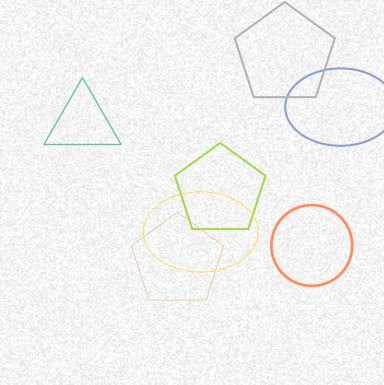[{"shape": "triangle", "thickness": 1, "radius": 0.58, "center": [0.214, 0.683]}, {"shape": "circle", "thickness": 2, "radius": 0.53, "center": [0.81, 0.362]}, {"shape": "oval", "thickness": 1.5, "radius": 0.72, "center": [0.884, 0.722]}, {"shape": "pentagon", "thickness": 1.5, "radius": 0.62, "center": [0.572, 0.505]}, {"shape": "oval", "thickness": 0.5, "radius": 0.75, "center": [0.521, 0.398]}, {"shape": "pentagon", "thickness": 0.5, "radius": 0.63, "center": [0.461, 0.323]}, {"shape": "pentagon", "thickness": 1.5, "radius": 0.68, "center": [0.74, 0.858]}]